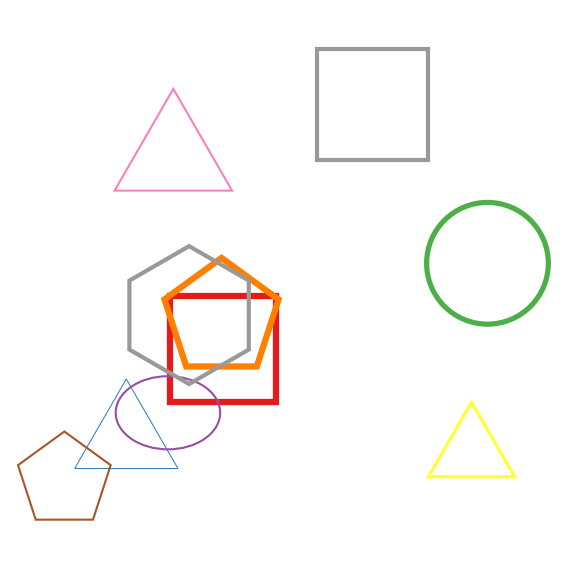[{"shape": "square", "thickness": 3, "radius": 0.46, "center": [0.386, 0.395]}, {"shape": "triangle", "thickness": 0.5, "radius": 0.52, "center": [0.219, 0.239]}, {"shape": "circle", "thickness": 2.5, "radius": 0.53, "center": [0.844, 0.543]}, {"shape": "oval", "thickness": 1, "radius": 0.45, "center": [0.291, 0.284]}, {"shape": "pentagon", "thickness": 3, "radius": 0.52, "center": [0.384, 0.449]}, {"shape": "triangle", "thickness": 1.5, "radius": 0.43, "center": [0.816, 0.217]}, {"shape": "pentagon", "thickness": 1, "radius": 0.42, "center": [0.111, 0.168]}, {"shape": "triangle", "thickness": 1, "radius": 0.59, "center": [0.3, 0.728]}, {"shape": "hexagon", "thickness": 2, "radius": 0.6, "center": [0.327, 0.454]}, {"shape": "square", "thickness": 2, "radius": 0.48, "center": [0.645, 0.818]}]